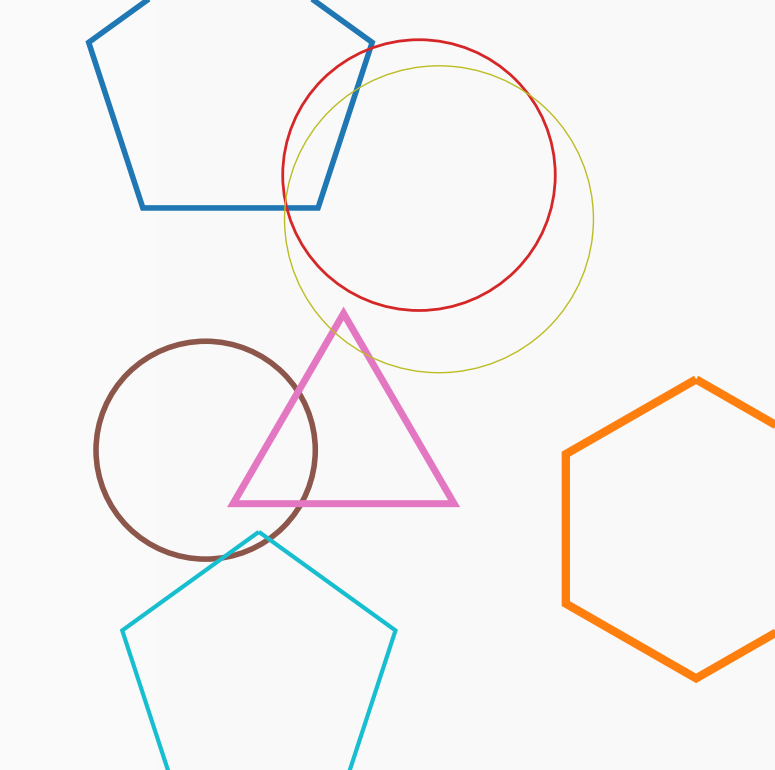[{"shape": "pentagon", "thickness": 2, "radius": 0.96, "center": [0.297, 0.886]}, {"shape": "hexagon", "thickness": 3, "radius": 0.97, "center": [0.898, 0.313]}, {"shape": "circle", "thickness": 1, "radius": 0.88, "center": [0.541, 0.773]}, {"shape": "circle", "thickness": 2, "radius": 0.71, "center": [0.265, 0.415]}, {"shape": "triangle", "thickness": 2.5, "radius": 0.82, "center": [0.443, 0.428]}, {"shape": "circle", "thickness": 0.5, "radius": 1.0, "center": [0.566, 0.715]}, {"shape": "pentagon", "thickness": 1.5, "radius": 0.93, "center": [0.334, 0.124]}]